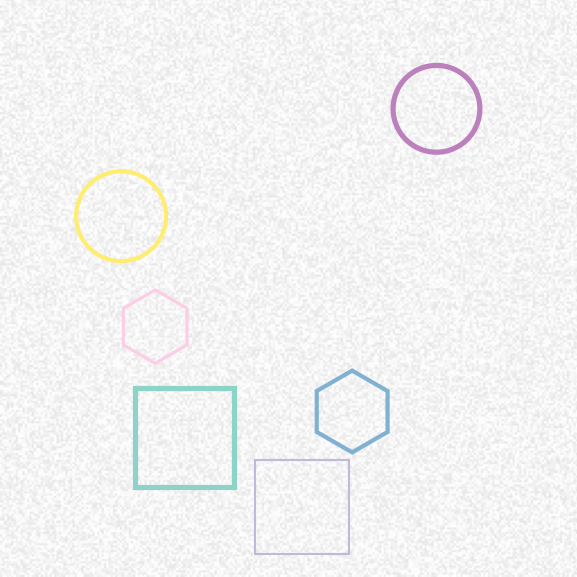[{"shape": "square", "thickness": 2.5, "radius": 0.43, "center": [0.319, 0.241]}, {"shape": "square", "thickness": 1, "radius": 0.41, "center": [0.522, 0.121]}, {"shape": "hexagon", "thickness": 2, "radius": 0.35, "center": [0.61, 0.287]}, {"shape": "hexagon", "thickness": 1.5, "radius": 0.32, "center": [0.269, 0.434]}, {"shape": "circle", "thickness": 2.5, "radius": 0.38, "center": [0.756, 0.811]}, {"shape": "circle", "thickness": 2, "radius": 0.39, "center": [0.21, 0.625]}]